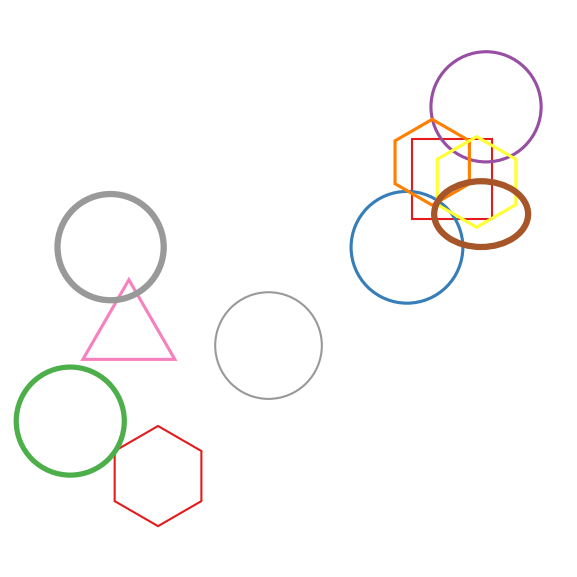[{"shape": "square", "thickness": 1, "radius": 0.35, "center": [0.783, 0.689]}, {"shape": "hexagon", "thickness": 1, "radius": 0.43, "center": [0.274, 0.175]}, {"shape": "circle", "thickness": 1.5, "radius": 0.48, "center": [0.705, 0.571]}, {"shape": "circle", "thickness": 2.5, "radius": 0.47, "center": [0.122, 0.27]}, {"shape": "circle", "thickness": 1.5, "radius": 0.48, "center": [0.842, 0.814]}, {"shape": "hexagon", "thickness": 1.5, "radius": 0.37, "center": [0.748, 0.718]}, {"shape": "hexagon", "thickness": 1.5, "radius": 0.39, "center": [0.825, 0.684]}, {"shape": "oval", "thickness": 3, "radius": 0.41, "center": [0.833, 0.628]}, {"shape": "triangle", "thickness": 1.5, "radius": 0.46, "center": [0.223, 0.423]}, {"shape": "circle", "thickness": 3, "radius": 0.46, "center": [0.192, 0.571]}, {"shape": "circle", "thickness": 1, "radius": 0.46, "center": [0.465, 0.401]}]